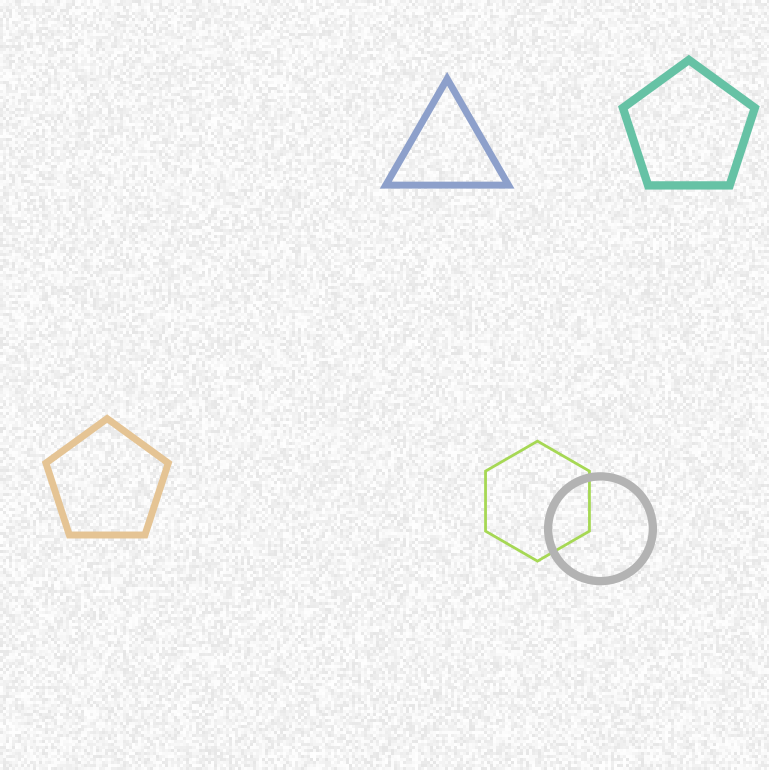[{"shape": "pentagon", "thickness": 3, "radius": 0.45, "center": [0.895, 0.832]}, {"shape": "triangle", "thickness": 2.5, "radius": 0.46, "center": [0.581, 0.806]}, {"shape": "hexagon", "thickness": 1, "radius": 0.39, "center": [0.698, 0.349]}, {"shape": "pentagon", "thickness": 2.5, "radius": 0.42, "center": [0.139, 0.373]}, {"shape": "circle", "thickness": 3, "radius": 0.34, "center": [0.78, 0.313]}]